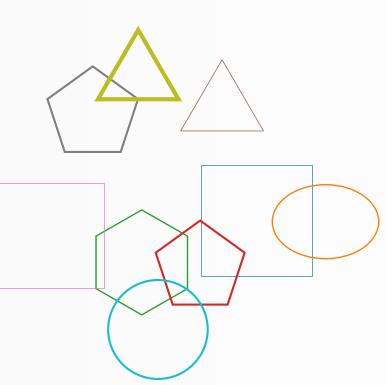[{"shape": "square", "thickness": 0.5, "radius": 0.71, "center": [0.662, 0.427]}, {"shape": "oval", "thickness": 1, "radius": 0.69, "center": [0.84, 0.424]}, {"shape": "hexagon", "thickness": 1, "radius": 0.68, "center": [0.366, 0.318]}, {"shape": "pentagon", "thickness": 1.5, "radius": 0.6, "center": [0.517, 0.306]}, {"shape": "triangle", "thickness": 0.5, "radius": 0.62, "center": [0.573, 0.722]}, {"shape": "square", "thickness": 0.5, "radius": 0.68, "center": [0.131, 0.389]}, {"shape": "pentagon", "thickness": 1.5, "radius": 0.61, "center": [0.239, 0.705]}, {"shape": "triangle", "thickness": 3, "radius": 0.6, "center": [0.357, 0.802]}, {"shape": "circle", "thickness": 1.5, "radius": 0.64, "center": [0.408, 0.144]}]